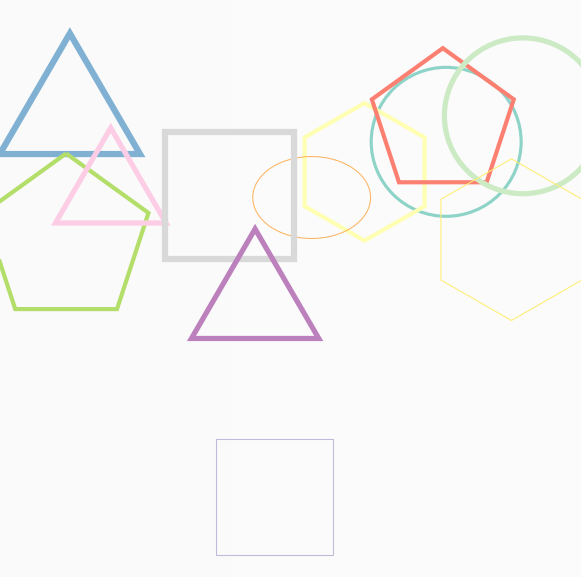[{"shape": "circle", "thickness": 1.5, "radius": 0.64, "center": [0.768, 0.754]}, {"shape": "hexagon", "thickness": 2, "radius": 0.6, "center": [0.627, 0.702]}, {"shape": "square", "thickness": 0.5, "radius": 0.5, "center": [0.473, 0.139]}, {"shape": "pentagon", "thickness": 2, "radius": 0.64, "center": [0.762, 0.787]}, {"shape": "triangle", "thickness": 3, "radius": 0.7, "center": [0.12, 0.802]}, {"shape": "oval", "thickness": 0.5, "radius": 0.51, "center": [0.536, 0.657]}, {"shape": "pentagon", "thickness": 2, "radius": 0.74, "center": [0.114, 0.584]}, {"shape": "triangle", "thickness": 2.5, "radius": 0.55, "center": [0.191, 0.668]}, {"shape": "square", "thickness": 3, "radius": 0.55, "center": [0.395, 0.661]}, {"shape": "triangle", "thickness": 2.5, "radius": 0.63, "center": [0.439, 0.476]}, {"shape": "circle", "thickness": 2.5, "radius": 0.67, "center": [0.899, 0.799]}, {"shape": "hexagon", "thickness": 0.5, "radius": 0.7, "center": [0.88, 0.584]}]